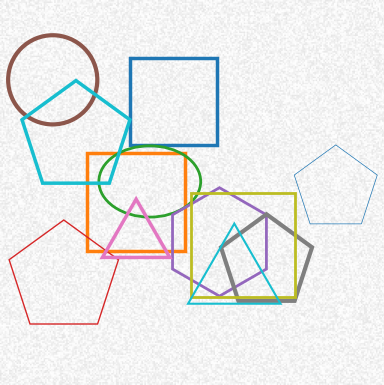[{"shape": "square", "thickness": 2.5, "radius": 0.56, "center": [0.451, 0.737]}, {"shape": "pentagon", "thickness": 0.5, "radius": 0.57, "center": [0.872, 0.51]}, {"shape": "square", "thickness": 2.5, "radius": 0.64, "center": [0.354, 0.474]}, {"shape": "oval", "thickness": 2, "radius": 0.66, "center": [0.389, 0.529]}, {"shape": "pentagon", "thickness": 1, "radius": 0.75, "center": [0.166, 0.279]}, {"shape": "hexagon", "thickness": 2, "radius": 0.7, "center": [0.57, 0.372]}, {"shape": "circle", "thickness": 3, "radius": 0.58, "center": [0.137, 0.793]}, {"shape": "triangle", "thickness": 2.5, "radius": 0.5, "center": [0.354, 0.382]}, {"shape": "pentagon", "thickness": 3, "radius": 0.62, "center": [0.692, 0.319]}, {"shape": "square", "thickness": 2, "radius": 0.67, "center": [0.631, 0.364]}, {"shape": "pentagon", "thickness": 2.5, "radius": 0.74, "center": [0.197, 0.643]}, {"shape": "triangle", "thickness": 1.5, "radius": 0.69, "center": [0.609, 0.28]}]